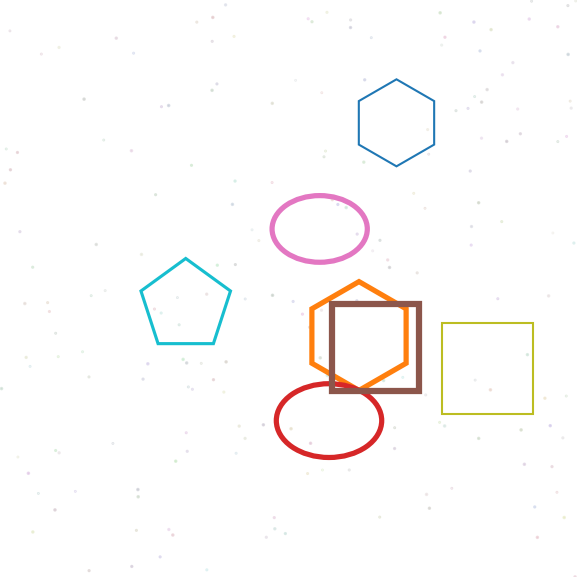[{"shape": "hexagon", "thickness": 1, "radius": 0.38, "center": [0.687, 0.786]}, {"shape": "hexagon", "thickness": 2.5, "radius": 0.47, "center": [0.622, 0.417]}, {"shape": "oval", "thickness": 2.5, "radius": 0.46, "center": [0.57, 0.271]}, {"shape": "square", "thickness": 3, "radius": 0.38, "center": [0.65, 0.397]}, {"shape": "oval", "thickness": 2.5, "radius": 0.41, "center": [0.554, 0.603]}, {"shape": "square", "thickness": 1, "radius": 0.39, "center": [0.844, 0.361]}, {"shape": "pentagon", "thickness": 1.5, "radius": 0.41, "center": [0.322, 0.47]}]